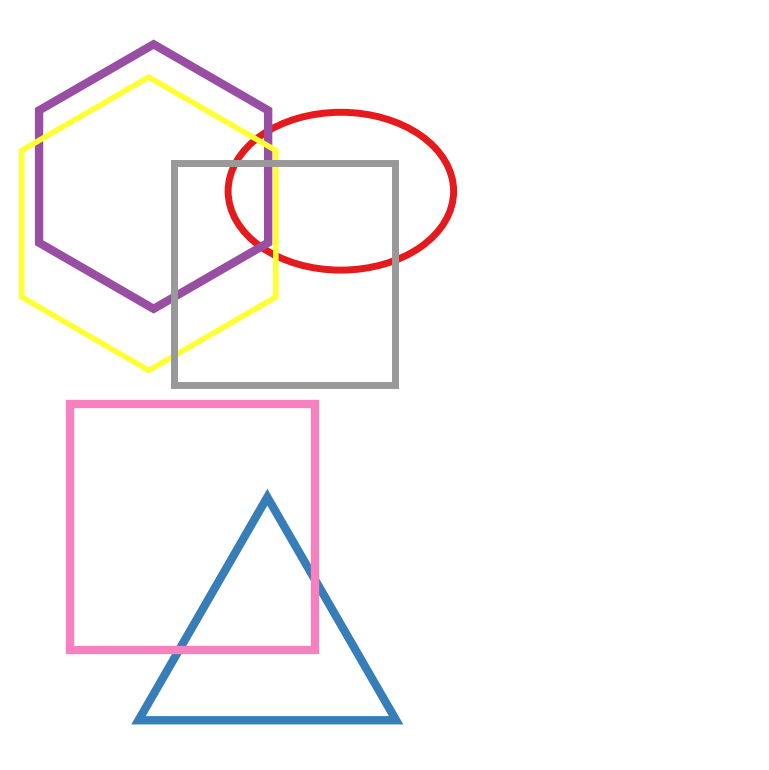[{"shape": "oval", "thickness": 2.5, "radius": 0.73, "center": [0.443, 0.752]}, {"shape": "triangle", "thickness": 3, "radius": 0.97, "center": [0.347, 0.161]}, {"shape": "hexagon", "thickness": 3, "radius": 0.86, "center": [0.2, 0.771]}, {"shape": "hexagon", "thickness": 2, "radius": 0.95, "center": [0.193, 0.709]}, {"shape": "square", "thickness": 3, "radius": 0.8, "center": [0.25, 0.316]}, {"shape": "square", "thickness": 2.5, "radius": 0.72, "center": [0.369, 0.644]}]